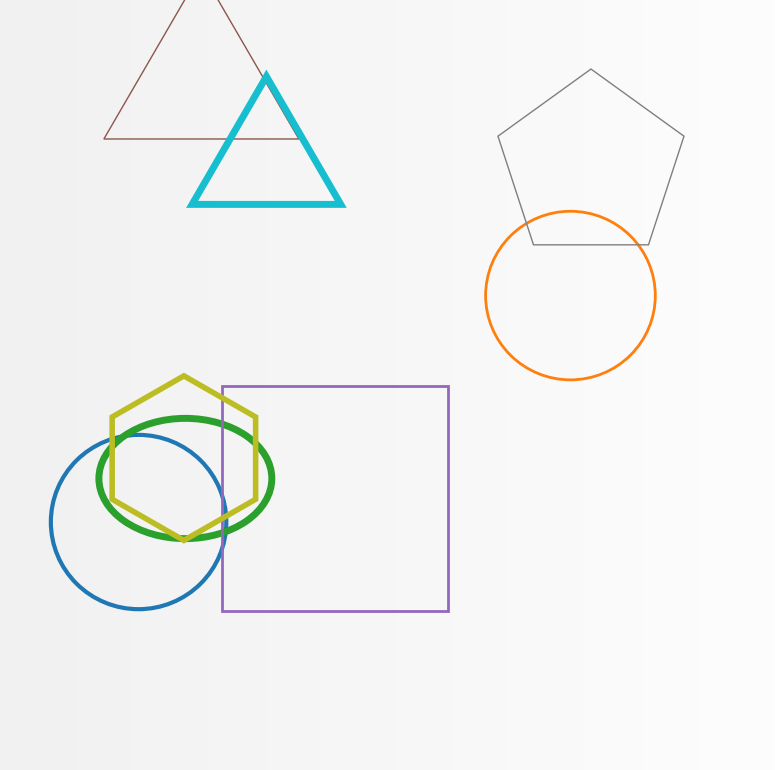[{"shape": "circle", "thickness": 1.5, "radius": 0.57, "center": [0.179, 0.322]}, {"shape": "circle", "thickness": 1, "radius": 0.55, "center": [0.736, 0.616]}, {"shape": "oval", "thickness": 2.5, "radius": 0.56, "center": [0.239, 0.379]}, {"shape": "square", "thickness": 1, "radius": 0.73, "center": [0.432, 0.353]}, {"shape": "triangle", "thickness": 0.5, "radius": 0.73, "center": [0.26, 0.892]}, {"shape": "pentagon", "thickness": 0.5, "radius": 0.63, "center": [0.763, 0.784]}, {"shape": "hexagon", "thickness": 2, "radius": 0.53, "center": [0.237, 0.405]}, {"shape": "triangle", "thickness": 2.5, "radius": 0.55, "center": [0.344, 0.79]}]